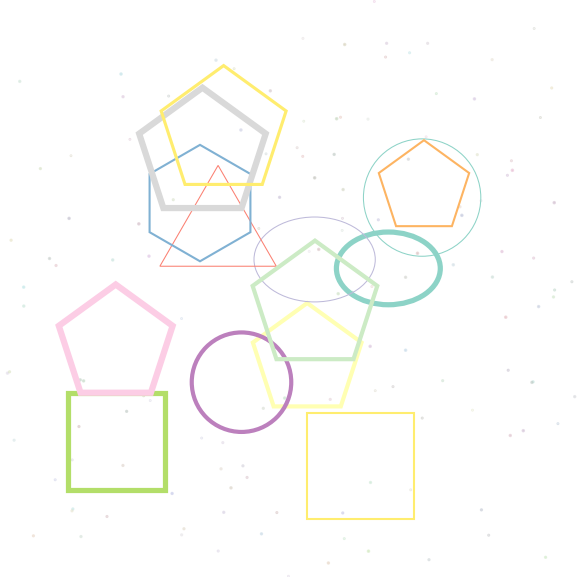[{"shape": "circle", "thickness": 0.5, "radius": 0.51, "center": [0.731, 0.657]}, {"shape": "oval", "thickness": 2.5, "radius": 0.45, "center": [0.672, 0.534]}, {"shape": "pentagon", "thickness": 2, "radius": 0.49, "center": [0.532, 0.375]}, {"shape": "oval", "thickness": 0.5, "radius": 0.52, "center": [0.545, 0.55]}, {"shape": "triangle", "thickness": 0.5, "radius": 0.58, "center": [0.378, 0.596]}, {"shape": "hexagon", "thickness": 1, "radius": 0.5, "center": [0.346, 0.648]}, {"shape": "pentagon", "thickness": 1, "radius": 0.41, "center": [0.734, 0.674]}, {"shape": "square", "thickness": 2.5, "radius": 0.42, "center": [0.202, 0.235]}, {"shape": "pentagon", "thickness": 3, "radius": 0.52, "center": [0.2, 0.403]}, {"shape": "pentagon", "thickness": 3, "radius": 0.58, "center": [0.351, 0.732]}, {"shape": "circle", "thickness": 2, "radius": 0.43, "center": [0.418, 0.337]}, {"shape": "pentagon", "thickness": 2, "radius": 0.57, "center": [0.545, 0.469]}, {"shape": "pentagon", "thickness": 1.5, "radius": 0.57, "center": [0.387, 0.772]}, {"shape": "square", "thickness": 1, "radius": 0.46, "center": [0.624, 0.192]}]